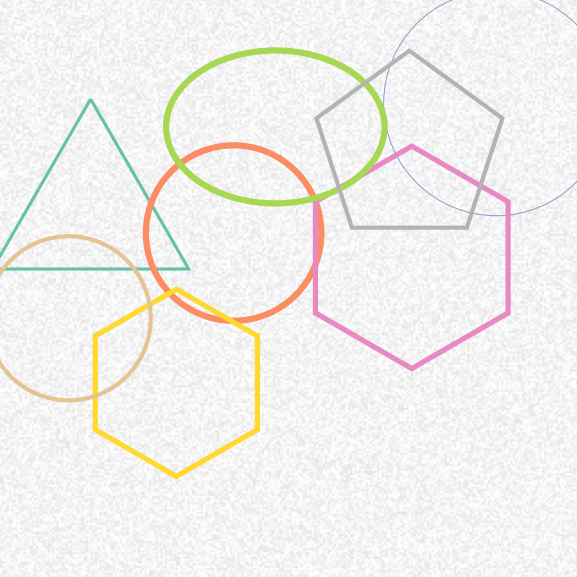[{"shape": "triangle", "thickness": 1.5, "radius": 0.98, "center": [0.157, 0.631]}, {"shape": "circle", "thickness": 3, "radius": 0.76, "center": [0.405, 0.596]}, {"shape": "circle", "thickness": 0.5, "radius": 0.97, "center": [0.859, 0.82]}, {"shape": "hexagon", "thickness": 2.5, "radius": 0.96, "center": [0.713, 0.554]}, {"shape": "oval", "thickness": 3, "radius": 0.95, "center": [0.477, 0.779]}, {"shape": "hexagon", "thickness": 2.5, "radius": 0.81, "center": [0.305, 0.336]}, {"shape": "circle", "thickness": 2, "radius": 0.71, "center": [0.119, 0.448]}, {"shape": "pentagon", "thickness": 2, "radius": 0.85, "center": [0.709, 0.742]}]